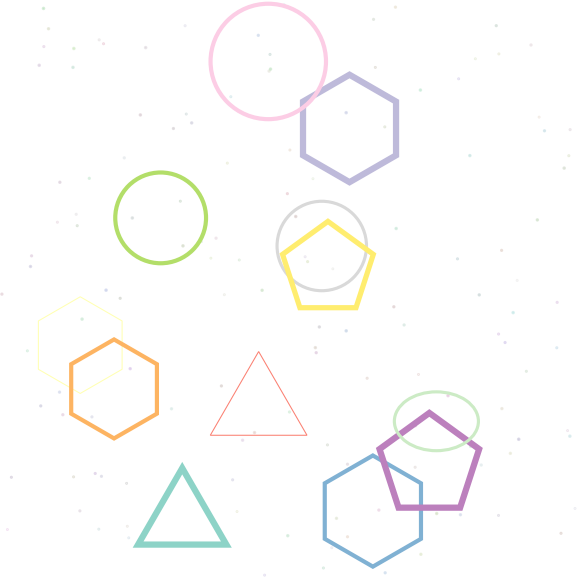[{"shape": "triangle", "thickness": 3, "radius": 0.44, "center": [0.316, 0.1]}, {"shape": "hexagon", "thickness": 0.5, "radius": 0.42, "center": [0.139, 0.402]}, {"shape": "hexagon", "thickness": 3, "radius": 0.47, "center": [0.605, 0.777]}, {"shape": "triangle", "thickness": 0.5, "radius": 0.48, "center": [0.448, 0.294]}, {"shape": "hexagon", "thickness": 2, "radius": 0.48, "center": [0.646, 0.114]}, {"shape": "hexagon", "thickness": 2, "radius": 0.43, "center": [0.197, 0.326]}, {"shape": "circle", "thickness": 2, "radius": 0.39, "center": [0.278, 0.622]}, {"shape": "circle", "thickness": 2, "radius": 0.5, "center": [0.465, 0.893]}, {"shape": "circle", "thickness": 1.5, "radius": 0.39, "center": [0.557, 0.573]}, {"shape": "pentagon", "thickness": 3, "radius": 0.45, "center": [0.743, 0.193]}, {"shape": "oval", "thickness": 1.5, "radius": 0.36, "center": [0.756, 0.27]}, {"shape": "pentagon", "thickness": 2.5, "radius": 0.41, "center": [0.568, 0.533]}]